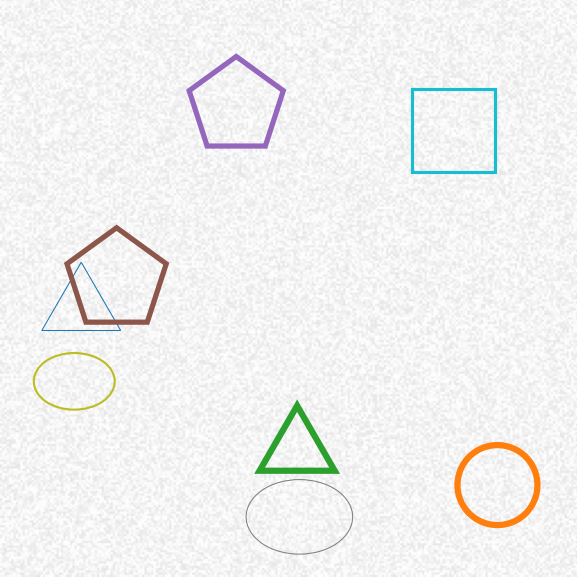[{"shape": "triangle", "thickness": 0.5, "radius": 0.39, "center": [0.141, 0.466]}, {"shape": "circle", "thickness": 3, "radius": 0.35, "center": [0.861, 0.159]}, {"shape": "triangle", "thickness": 3, "radius": 0.38, "center": [0.515, 0.222]}, {"shape": "pentagon", "thickness": 2.5, "radius": 0.43, "center": [0.409, 0.816]}, {"shape": "pentagon", "thickness": 2.5, "radius": 0.45, "center": [0.202, 0.514]}, {"shape": "oval", "thickness": 0.5, "radius": 0.46, "center": [0.518, 0.104]}, {"shape": "oval", "thickness": 1, "radius": 0.35, "center": [0.129, 0.339]}, {"shape": "square", "thickness": 1.5, "radius": 0.36, "center": [0.785, 0.774]}]